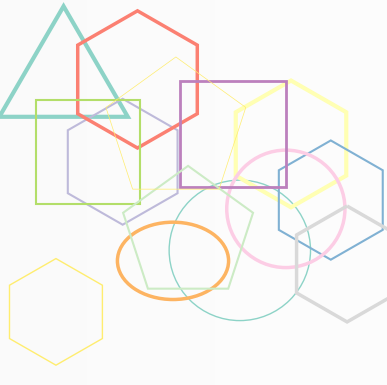[{"shape": "triangle", "thickness": 3, "radius": 0.96, "center": [0.164, 0.792]}, {"shape": "circle", "thickness": 1, "radius": 0.91, "center": [0.619, 0.35]}, {"shape": "hexagon", "thickness": 3, "radius": 0.82, "center": [0.751, 0.626]}, {"shape": "hexagon", "thickness": 1.5, "radius": 0.82, "center": [0.317, 0.58]}, {"shape": "hexagon", "thickness": 2.5, "radius": 0.89, "center": [0.355, 0.794]}, {"shape": "hexagon", "thickness": 1.5, "radius": 0.77, "center": [0.854, 0.48]}, {"shape": "oval", "thickness": 2.5, "radius": 0.72, "center": [0.446, 0.322]}, {"shape": "square", "thickness": 1.5, "radius": 0.67, "center": [0.228, 0.606]}, {"shape": "circle", "thickness": 2.5, "radius": 0.76, "center": [0.738, 0.458]}, {"shape": "hexagon", "thickness": 2.5, "radius": 0.75, "center": [0.896, 0.314]}, {"shape": "square", "thickness": 2, "radius": 0.69, "center": [0.601, 0.652]}, {"shape": "pentagon", "thickness": 1.5, "radius": 0.88, "center": [0.485, 0.393]}, {"shape": "pentagon", "thickness": 0.5, "radius": 0.95, "center": [0.454, 0.662]}, {"shape": "hexagon", "thickness": 1, "radius": 0.69, "center": [0.144, 0.19]}]